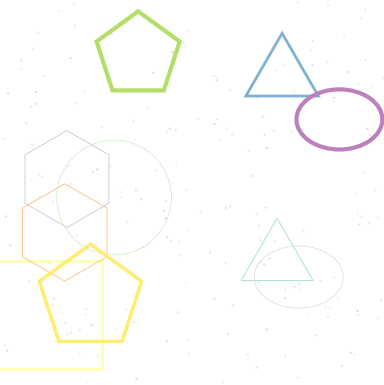[{"shape": "triangle", "thickness": 0.5, "radius": 0.54, "center": [0.72, 0.325]}, {"shape": "square", "thickness": 2, "radius": 0.7, "center": [0.124, 0.182]}, {"shape": "hexagon", "thickness": 0.5, "radius": 0.63, "center": [0.174, 0.535]}, {"shape": "triangle", "thickness": 2, "radius": 0.54, "center": [0.733, 0.805]}, {"shape": "hexagon", "thickness": 0.5, "radius": 0.63, "center": [0.168, 0.396]}, {"shape": "pentagon", "thickness": 3, "radius": 0.57, "center": [0.359, 0.857]}, {"shape": "oval", "thickness": 0.5, "radius": 0.58, "center": [0.776, 0.28]}, {"shape": "oval", "thickness": 3, "radius": 0.56, "center": [0.882, 0.69]}, {"shape": "circle", "thickness": 0.5, "radius": 0.75, "center": [0.296, 0.487]}, {"shape": "pentagon", "thickness": 2.5, "radius": 0.7, "center": [0.235, 0.226]}]